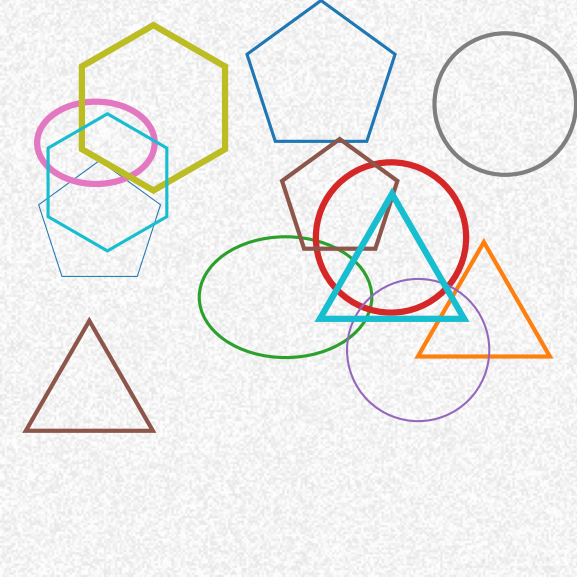[{"shape": "pentagon", "thickness": 1.5, "radius": 0.67, "center": [0.556, 0.863]}, {"shape": "pentagon", "thickness": 0.5, "radius": 0.55, "center": [0.172, 0.61]}, {"shape": "triangle", "thickness": 2, "radius": 0.66, "center": [0.838, 0.448]}, {"shape": "oval", "thickness": 1.5, "radius": 0.75, "center": [0.494, 0.485]}, {"shape": "circle", "thickness": 3, "radius": 0.65, "center": [0.677, 0.588]}, {"shape": "circle", "thickness": 1, "radius": 0.62, "center": [0.724, 0.393]}, {"shape": "triangle", "thickness": 2, "radius": 0.64, "center": [0.155, 0.317]}, {"shape": "pentagon", "thickness": 2, "radius": 0.52, "center": [0.588, 0.653]}, {"shape": "oval", "thickness": 3, "radius": 0.51, "center": [0.166, 0.752]}, {"shape": "circle", "thickness": 2, "radius": 0.61, "center": [0.875, 0.819]}, {"shape": "hexagon", "thickness": 3, "radius": 0.72, "center": [0.266, 0.812]}, {"shape": "triangle", "thickness": 3, "radius": 0.72, "center": [0.679, 0.519]}, {"shape": "hexagon", "thickness": 1.5, "radius": 0.59, "center": [0.186, 0.683]}]